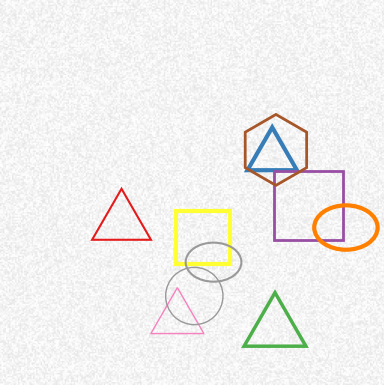[{"shape": "triangle", "thickness": 1.5, "radius": 0.44, "center": [0.316, 0.421]}, {"shape": "triangle", "thickness": 3, "radius": 0.37, "center": [0.707, 0.595]}, {"shape": "triangle", "thickness": 2.5, "radius": 0.46, "center": [0.714, 0.147]}, {"shape": "square", "thickness": 2, "radius": 0.45, "center": [0.801, 0.467]}, {"shape": "oval", "thickness": 3, "radius": 0.41, "center": [0.899, 0.409]}, {"shape": "square", "thickness": 3, "radius": 0.35, "center": [0.528, 0.383]}, {"shape": "hexagon", "thickness": 2, "radius": 0.46, "center": [0.717, 0.611]}, {"shape": "triangle", "thickness": 1, "radius": 0.4, "center": [0.461, 0.173]}, {"shape": "oval", "thickness": 1.5, "radius": 0.36, "center": [0.555, 0.319]}, {"shape": "circle", "thickness": 1, "radius": 0.37, "center": [0.505, 0.231]}]